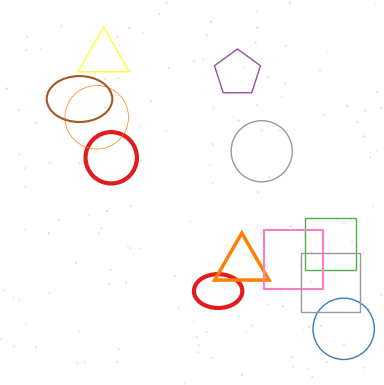[{"shape": "circle", "thickness": 3, "radius": 0.33, "center": [0.289, 0.59]}, {"shape": "oval", "thickness": 3, "radius": 0.31, "center": [0.567, 0.244]}, {"shape": "circle", "thickness": 1, "radius": 0.4, "center": [0.893, 0.146]}, {"shape": "square", "thickness": 1, "radius": 0.33, "center": [0.86, 0.366]}, {"shape": "pentagon", "thickness": 1, "radius": 0.31, "center": [0.617, 0.81]}, {"shape": "triangle", "thickness": 2.5, "radius": 0.41, "center": [0.628, 0.313]}, {"shape": "circle", "thickness": 0.5, "radius": 0.41, "center": [0.251, 0.695]}, {"shape": "triangle", "thickness": 1, "radius": 0.39, "center": [0.269, 0.852]}, {"shape": "oval", "thickness": 1.5, "radius": 0.43, "center": [0.207, 0.743]}, {"shape": "square", "thickness": 1.5, "radius": 0.38, "center": [0.762, 0.326]}, {"shape": "square", "thickness": 1, "radius": 0.38, "center": [0.858, 0.267]}, {"shape": "circle", "thickness": 1, "radius": 0.4, "center": [0.68, 0.607]}]